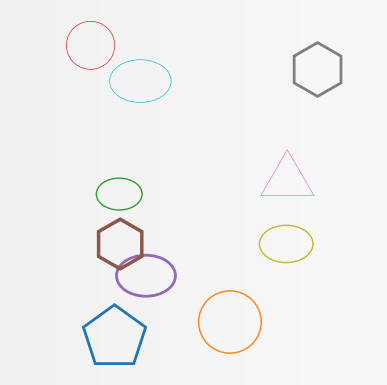[{"shape": "pentagon", "thickness": 2, "radius": 0.42, "center": [0.296, 0.124]}, {"shape": "circle", "thickness": 1, "radius": 0.4, "center": [0.593, 0.164]}, {"shape": "oval", "thickness": 1, "radius": 0.3, "center": [0.308, 0.496]}, {"shape": "circle", "thickness": 0.5, "radius": 0.31, "center": [0.234, 0.882]}, {"shape": "oval", "thickness": 2, "radius": 0.38, "center": [0.377, 0.284]}, {"shape": "hexagon", "thickness": 2.5, "radius": 0.32, "center": [0.31, 0.366]}, {"shape": "triangle", "thickness": 0.5, "radius": 0.4, "center": [0.742, 0.532]}, {"shape": "hexagon", "thickness": 2, "radius": 0.35, "center": [0.82, 0.819]}, {"shape": "oval", "thickness": 1, "radius": 0.35, "center": [0.739, 0.366]}, {"shape": "oval", "thickness": 0.5, "radius": 0.4, "center": [0.362, 0.789]}]